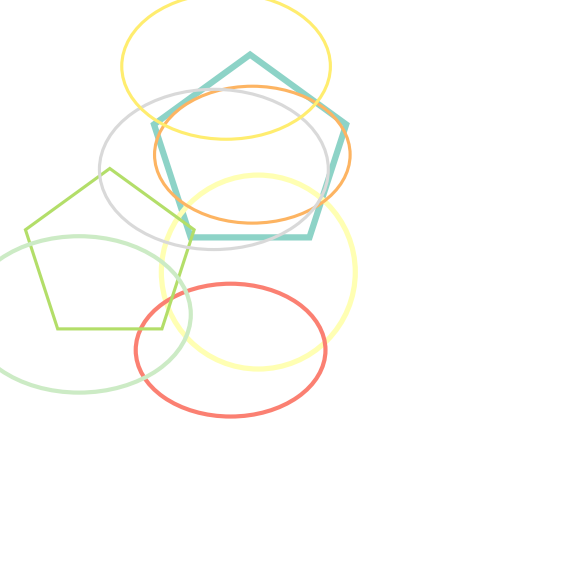[{"shape": "pentagon", "thickness": 3, "radius": 0.87, "center": [0.433, 0.73]}, {"shape": "circle", "thickness": 2.5, "radius": 0.84, "center": [0.447, 0.528]}, {"shape": "oval", "thickness": 2, "radius": 0.82, "center": [0.399, 0.393]}, {"shape": "oval", "thickness": 1.5, "radius": 0.85, "center": [0.437, 0.731]}, {"shape": "pentagon", "thickness": 1.5, "radius": 0.77, "center": [0.19, 0.554]}, {"shape": "oval", "thickness": 1.5, "radius": 0.99, "center": [0.37, 0.706]}, {"shape": "oval", "thickness": 2, "radius": 0.97, "center": [0.137, 0.455]}, {"shape": "oval", "thickness": 1.5, "radius": 0.9, "center": [0.391, 0.884]}]